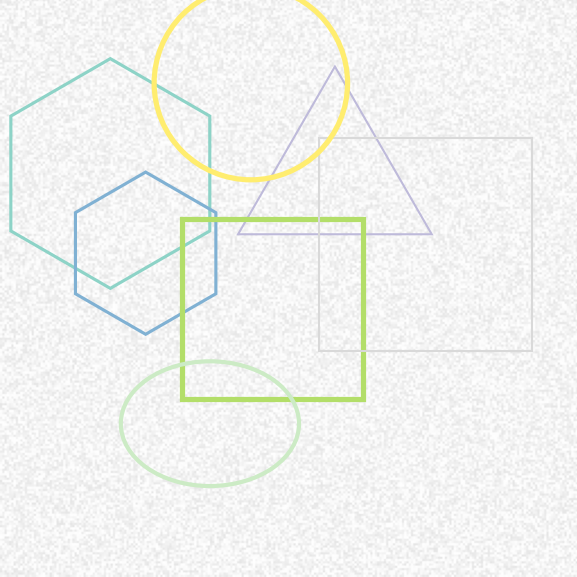[{"shape": "hexagon", "thickness": 1.5, "radius": 0.99, "center": [0.191, 0.699]}, {"shape": "triangle", "thickness": 1, "radius": 0.97, "center": [0.58, 0.69]}, {"shape": "hexagon", "thickness": 1.5, "radius": 0.7, "center": [0.252, 0.561]}, {"shape": "square", "thickness": 2.5, "radius": 0.78, "center": [0.472, 0.464]}, {"shape": "square", "thickness": 1, "radius": 0.92, "center": [0.737, 0.576]}, {"shape": "oval", "thickness": 2, "radius": 0.77, "center": [0.364, 0.266]}, {"shape": "circle", "thickness": 2.5, "radius": 0.84, "center": [0.434, 0.855]}]